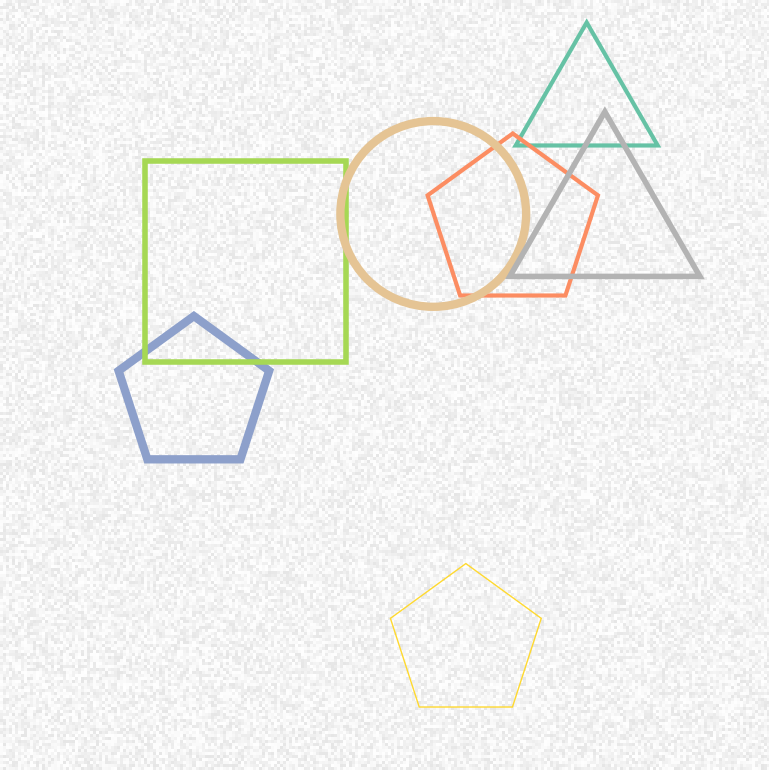[{"shape": "triangle", "thickness": 1.5, "radius": 0.53, "center": [0.762, 0.864]}, {"shape": "pentagon", "thickness": 1.5, "radius": 0.58, "center": [0.666, 0.71]}, {"shape": "pentagon", "thickness": 3, "radius": 0.51, "center": [0.252, 0.487]}, {"shape": "square", "thickness": 2, "radius": 0.65, "center": [0.319, 0.661]}, {"shape": "pentagon", "thickness": 0.5, "radius": 0.51, "center": [0.605, 0.165]}, {"shape": "circle", "thickness": 3, "radius": 0.6, "center": [0.563, 0.722]}, {"shape": "triangle", "thickness": 2, "radius": 0.71, "center": [0.786, 0.712]}]